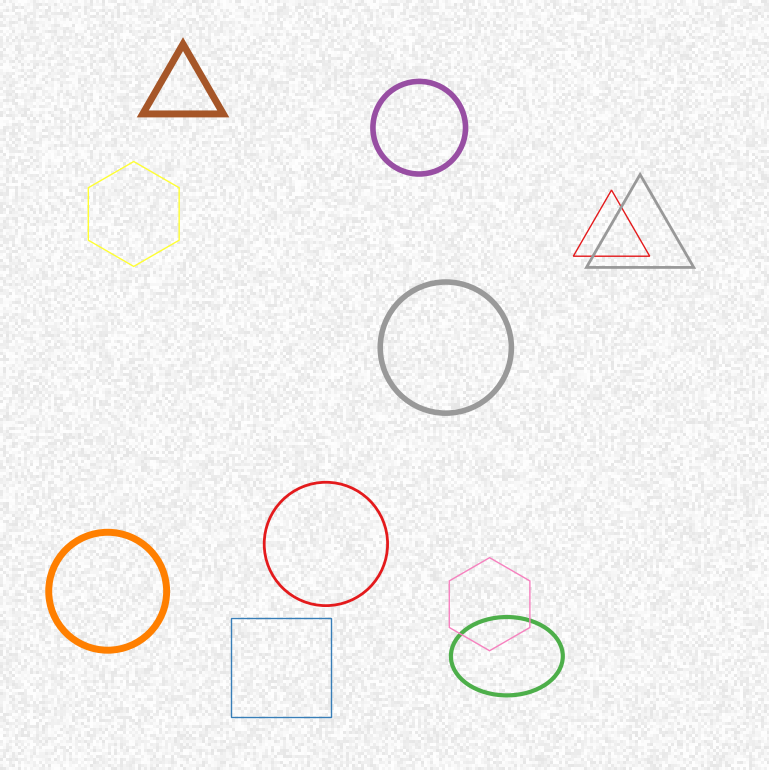[{"shape": "circle", "thickness": 1, "radius": 0.4, "center": [0.423, 0.294]}, {"shape": "triangle", "thickness": 0.5, "radius": 0.29, "center": [0.794, 0.696]}, {"shape": "square", "thickness": 0.5, "radius": 0.32, "center": [0.365, 0.133]}, {"shape": "oval", "thickness": 1.5, "radius": 0.36, "center": [0.658, 0.148]}, {"shape": "circle", "thickness": 2, "radius": 0.3, "center": [0.544, 0.834]}, {"shape": "circle", "thickness": 2.5, "radius": 0.38, "center": [0.14, 0.232]}, {"shape": "hexagon", "thickness": 0.5, "radius": 0.34, "center": [0.174, 0.722]}, {"shape": "triangle", "thickness": 2.5, "radius": 0.3, "center": [0.238, 0.882]}, {"shape": "hexagon", "thickness": 0.5, "radius": 0.3, "center": [0.636, 0.215]}, {"shape": "circle", "thickness": 2, "radius": 0.43, "center": [0.579, 0.549]}, {"shape": "triangle", "thickness": 1, "radius": 0.4, "center": [0.831, 0.693]}]